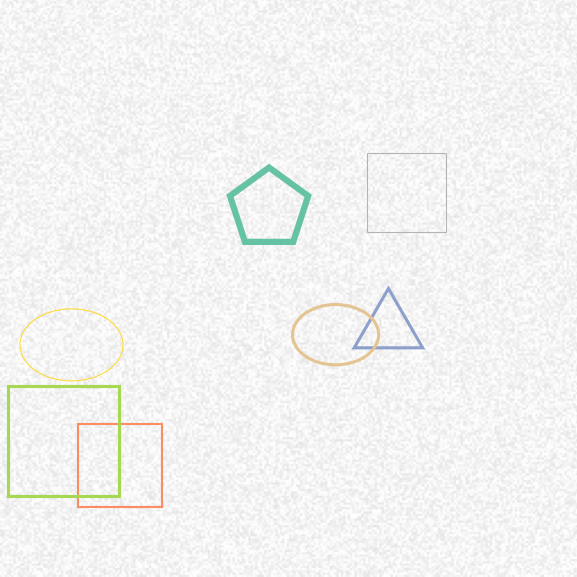[{"shape": "pentagon", "thickness": 3, "radius": 0.36, "center": [0.466, 0.638]}, {"shape": "square", "thickness": 1, "radius": 0.36, "center": [0.208, 0.193]}, {"shape": "triangle", "thickness": 1.5, "radius": 0.34, "center": [0.673, 0.431]}, {"shape": "square", "thickness": 1.5, "radius": 0.48, "center": [0.11, 0.236]}, {"shape": "oval", "thickness": 0.5, "radius": 0.45, "center": [0.124, 0.402]}, {"shape": "oval", "thickness": 1.5, "radius": 0.37, "center": [0.581, 0.42]}, {"shape": "square", "thickness": 0.5, "radius": 0.34, "center": [0.704, 0.665]}]